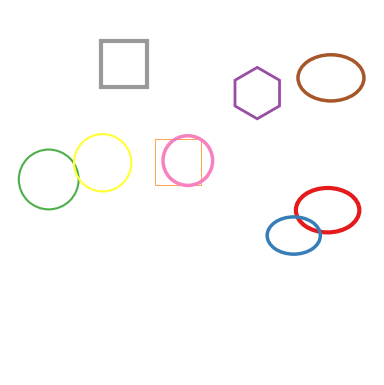[{"shape": "oval", "thickness": 3, "radius": 0.41, "center": [0.851, 0.454]}, {"shape": "oval", "thickness": 2.5, "radius": 0.35, "center": [0.763, 0.388]}, {"shape": "circle", "thickness": 1.5, "radius": 0.39, "center": [0.127, 0.534]}, {"shape": "hexagon", "thickness": 2, "radius": 0.33, "center": [0.668, 0.758]}, {"shape": "square", "thickness": 0.5, "radius": 0.3, "center": [0.463, 0.58]}, {"shape": "circle", "thickness": 1.5, "radius": 0.37, "center": [0.267, 0.577]}, {"shape": "oval", "thickness": 2.5, "radius": 0.43, "center": [0.86, 0.798]}, {"shape": "circle", "thickness": 2.5, "radius": 0.32, "center": [0.488, 0.583]}, {"shape": "square", "thickness": 3, "radius": 0.3, "center": [0.322, 0.835]}]